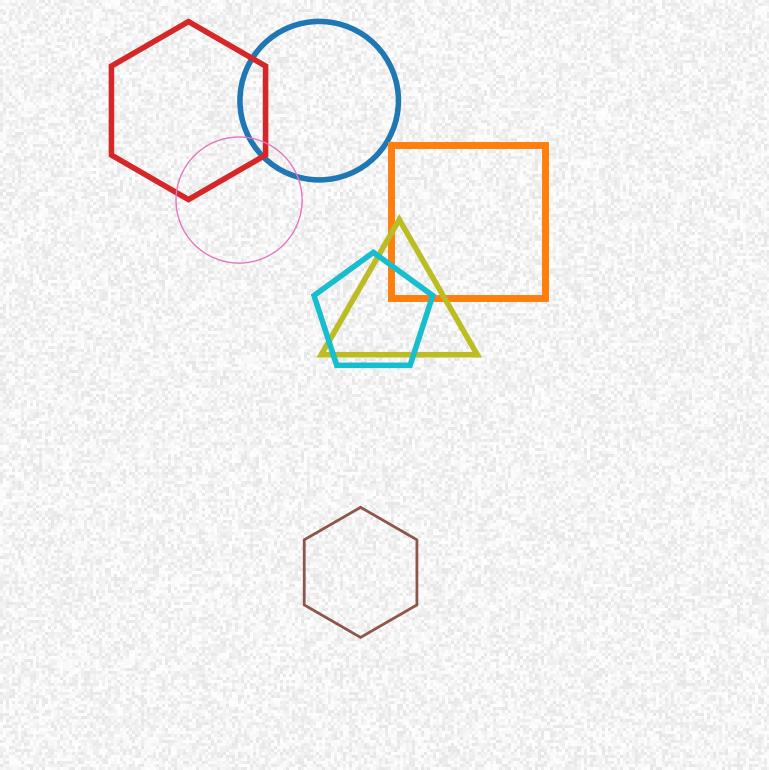[{"shape": "circle", "thickness": 2, "radius": 0.51, "center": [0.415, 0.869]}, {"shape": "square", "thickness": 2.5, "radius": 0.5, "center": [0.608, 0.712]}, {"shape": "hexagon", "thickness": 2, "radius": 0.58, "center": [0.245, 0.856]}, {"shape": "hexagon", "thickness": 1, "radius": 0.42, "center": [0.468, 0.257]}, {"shape": "circle", "thickness": 0.5, "radius": 0.41, "center": [0.31, 0.74]}, {"shape": "triangle", "thickness": 2, "radius": 0.58, "center": [0.519, 0.598]}, {"shape": "pentagon", "thickness": 2, "radius": 0.41, "center": [0.485, 0.591]}]